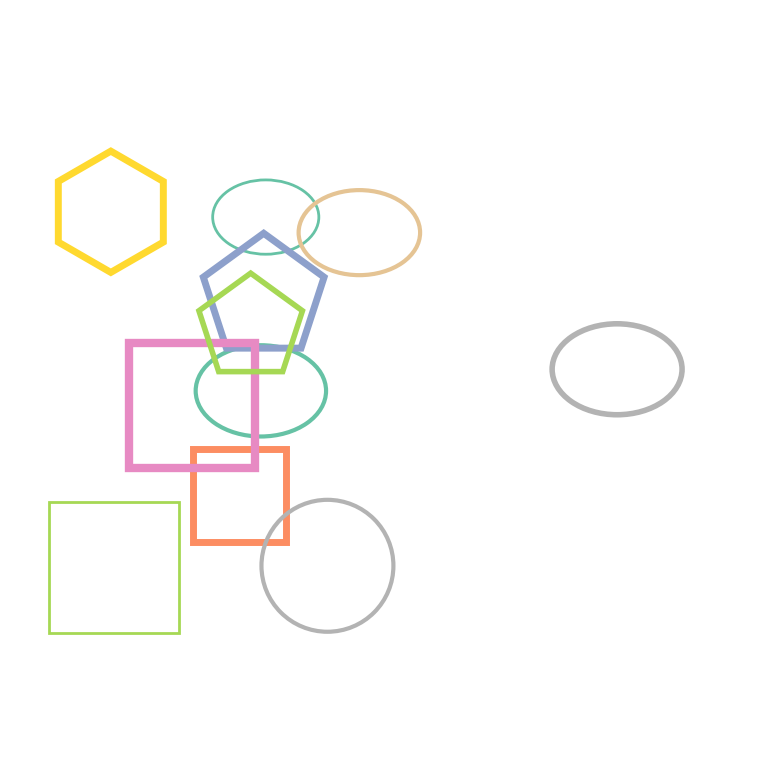[{"shape": "oval", "thickness": 1, "radius": 0.34, "center": [0.345, 0.718]}, {"shape": "oval", "thickness": 1.5, "radius": 0.42, "center": [0.339, 0.492]}, {"shape": "square", "thickness": 2.5, "radius": 0.3, "center": [0.311, 0.357]}, {"shape": "pentagon", "thickness": 2.5, "radius": 0.41, "center": [0.342, 0.615]}, {"shape": "square", "thickness": 3, "radius": 0.41, "center": [0.249, 0.473]}, {"shape": "square", "thickness": 1, "radius": 0.42, "center": [0.148, 0.263]}, {"shape": "pentagon", "thickness": 2, "radius": 0.35, "center": [0.326, 0.575]}, {"shape": "hexagon", "thickness": 2.5, "radius": 0.39, "center": [0.144, 0.725]}, {"shape": "oval", "thickness": 1.5, "radius": 0.39, "center": [0.467, 0.698]}, {"shape": "oval", "thickness": 2, "radius": 0.42, "center": [0.801, 0.52]}, {"shape": "circle", "thickness": 1.5, "radius": 0.43, "center": [0.425, 0.265]}]